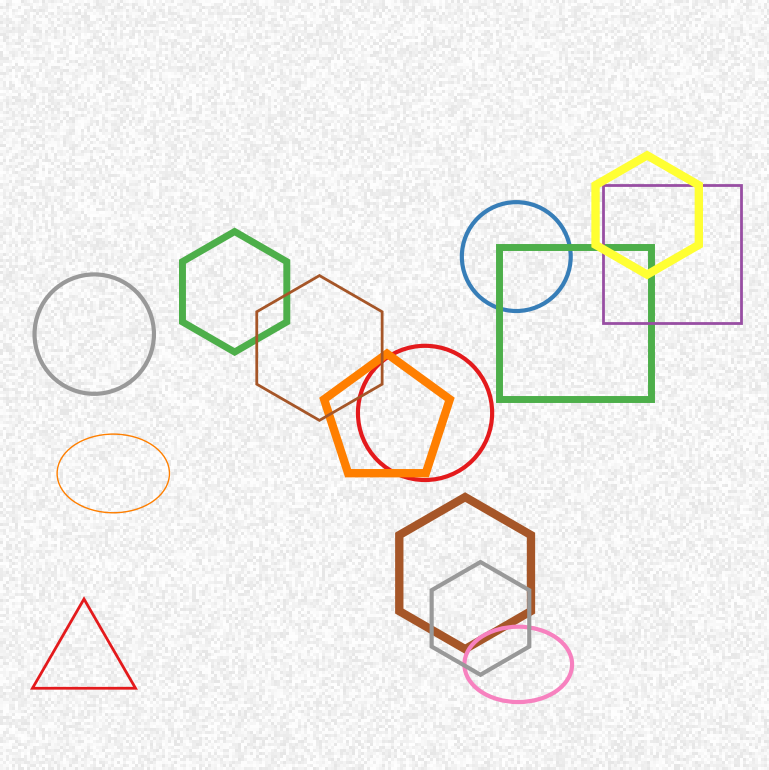[{"shape": "triangle", "thickness": 1, "radius": 0.39, "center": [0.109, 0.145]}, {"shape": "circle", "thickness": 1.5, "radius": 0.44, "center": [0.552, 0.464]}, {"shape": "circle", "thickness": 1.5, "radius": 0.35, "center": [0.67, 0.667]}, {"shape": "square", "thickness": 2.5, "radius": 0.5, "center": [0.747, 0.58]}, {"shape": "hexagon", "thickness": 2.5, "radius": 0.39, "center": [0.305, 0.621]}, {"shape": "square", "thickness": 1, "radius": 0.45, "center": [0.873, 0.67]}, {"shape": "pentagon", "thickness": 3, "radius": 0.43, "center": [0.503, 0.455]}, {"shape": "oval", "thickness": 0.5, "radius": 0.36, "center": [0.147, 0.385]}, {"shape": "hexagon", "thickness": 3, "radius": 0.39, "center": [0.84, 0.721]}, {"shape": "hexagon", "thickness": 1, "radius": 0.47, "center": [0.415, 0.548]}, {"shape": "hexagon", "thickness": 3, "radius": 0.49, "center": [0.604, 0.256]}, {"shape": "oval", "thickness": 1.5, "radius": 0.35, "center": [0.673, 0.137]}, {"shape": "hexagon", "thickness": 1.5, "radius": 0.37, "center": [0.624, 0.197]}, {"shape": "circle", "thickness": 1.5, "radius": 0.39, "center": [0.122, 0.566]}]